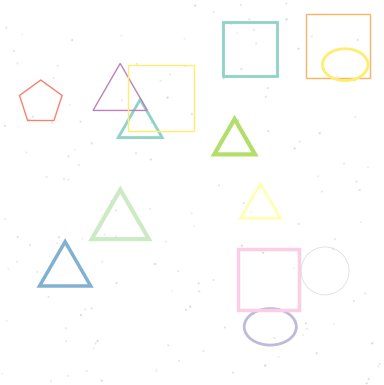[{"shape": "triangle", "thickness": 2, "radius": 0.33, "center": [0.364, 0.676]}, {"shape": "square", "thickness": 2, "radius": 0.35, "center": [0.65, 0.873]}, {"shape": "triangle", "thickness": 2, "radius": 0.3, "center": [0.677, 0.463]}, {"shape": "oval", "thickness": 2, "radius": 0.34, "center": [0.702, 0.151]}, {"shape": "pentagon", "thickness": 1, "radius": 0.29, "center": [0.106, 0.734]}, {"shape": "triangle", "thickness": 2.5, "radius": 0.38, "center": [0.169, 0.296]}, {"shape": "square", "thickness": 1, "radius": 0.41, "center": [0.878, 0.88]}, {"shape": "triangle", "thickness": 3, "radius": 0.31, "center": [0.609, 0.63]}, {"shape": "square", "thickness": 2.5, "radius": 0.39, "center": [0.697, 0.275]}, {"shape": "circle", "thickness": 0.5, "radius": 0.31, "center": [0.844, 0.296]}, {"shape": "triangle", "thickness": 1, "radius": 0.41, "center": [0.312, 0.754]}, {"shape": "triangle", "thickness": 3, "radius": 0.43, "center": [0.312, 0.422]}, {"shape": "square", "thickness": 1, "radius": 0.43, "center": [0.417, 0.745]}, {"shape": "oval", "thickness": 2, "radius": 0.3, "center": [0.897, 0.832]}]